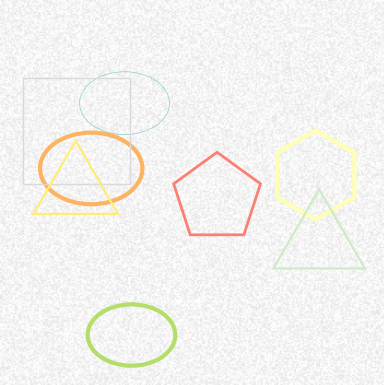[{"shape": "oval", "thickness": 0.5, "radius": 0.58, "center": [0.323, 0.732]}, {"shape": "hexagon", "thickness": 3, "radius": 0.58, "center": [0.82, 0.545]}, {"shape": "pentagon", "thickness": 2, "radius": 0.59, "center": [0.564, 0.486]}, {"shape": "oval", "thickness": 3, "radius": 0.66, "center": [0.237, 0.562]}, {"shape": "oval", "thickness": 3, "radius": 0.57, "center": [0.341, 0.13]}, {"shape": "square", "thickness": 1, "radius": 0.69, "center": [0.198, 0.66]}, {"shape": "triangle", "thickness": 1.5, "radius": 0.69, "center": [0.829, 0.371]}, {"shape": "triangle", "thickness": 1.5, "radius": 0.63, "center": [0.197, 0.508]}]